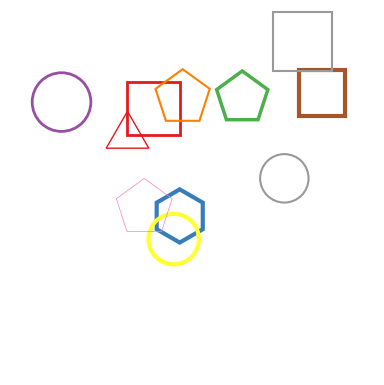[{"shape": "square", "thickness": 2, "radius": 0.34, "center": [0.399, 0.719]}, {"shape": "triangle", "thickness": 1, "radius": 0.32, "center": [0.331, 0.647]}, {"shape": "hexagon", "thickness": 3, "radius": 0.35, "center": [0.467, 0.439]}, {"shape": "pentagon", "thickness": 2.5, "radius": 0.35, "center": [0.629, 0.746]}, {"shape": "circle", "thickness": 2, "radius": 0.38, "center": [0.16, 0.735]}, {"shape": "pentagon", "thickness": 1.5, "radius": 0.37, "center": [0.474, 0.746]}, {"shape": "circle", "thickness": 3, "radius": 0.33, "center": [0.451, 0.379]}, {"shape": "square", "thickness": 3, "radius": 0.3, "center": [0.837, 0.759]}, {"shape": "pentagon", "thickness": 0.5, "radius": 0.38, "center": [0.375, 0.46]}, {"shape": "square", "thickness": 1.5, "radius": 0.38, "center": [0.787, 0.893]}, {"shape": "circle", "thickness": 1.5, "radius": 0.31, "center": [0.739, 0.537]}]